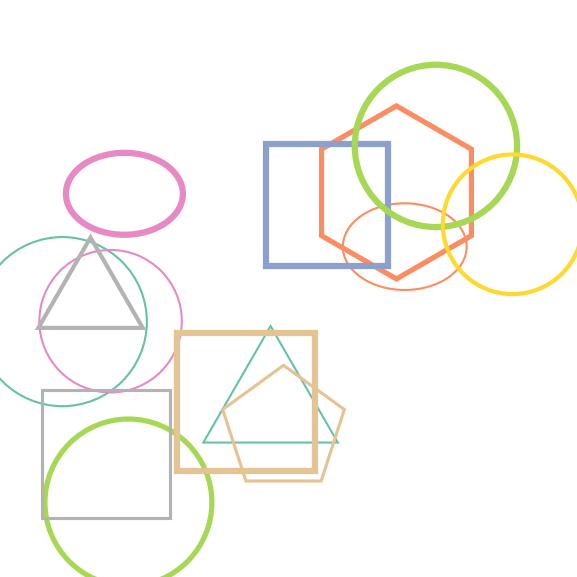[{"shape": "circle", "thickness": 1, "radius": 0.73, "center": [0.108, 0.442]}, {"shape": "triangle", "thickness": 1, "radius": 0.67, "center": [0.469, 0.3]}, {"shape": "oval", "thickness": 1, "radius": 0.54, "center": [0.701, 0.572]}, {"shape": "hexagon", "thickness": 2.5, "radius": 0.75, "center": [0.687, 0.666]}, {"shape": "square", "thickness": 3, "radius": 0.53, "center": [0.566, 0.644]}, {"shape": "circle", "thickness": 1, "radius": 0.62, "center": [0.191, 0.443]}, {"shape": "oval", "thickness": 3, "radius": 0.51, "center": [0.215, 0.664]}, {"shape": "circle", "thickness": 3, "radius": 0.7, "center": [0.755, 0.746]}, {"shape": "circle", "thickness": 2.5, "radius": 0.72, "center": [0.222, 0.129]}, {"shape": "circle", "thickness": 2, "radius": 0.6, "center": [0.888, 0.611]}, {"shape": "pentagon", "thickness": 1.5, "radius": 0.55, "center": [0.491, 0.256]}, {"shape": "square", "thickness": 3, "radius": 0.6, "center": [0.427, 0.303]}, {"shape": "triangle", "thickness": 2, "radius": 0.52, "center": [0.157, 0.484]}, {"shape": "square", "thickness": 1.5, "radius": 0.55, "center": [0.183, 0.213]}]